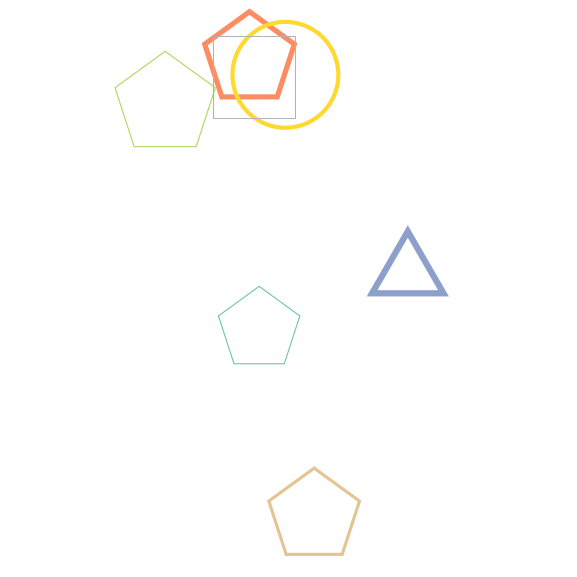[{"shape": "pentagon", "thickness": 0.5, "radius": 0.37, "center": [0.449, 0.429]}, {"shape": "pentagon", "thickness": 2.5, "radius": 0.41, "center": [0.432, 0.897]}, {"shape": "triangle", "thickness": 3, "radius": 0.36, "center": [0.706, 0.527]}, {"shape": "pentagon", "thickness": 0.5, "radius": 0.46, "center": [0.286, 0.819]}, {"shape": "circle", "thickness": 2, "radius": 0.46, "center": [0.494, 0.87]}, {"shape": "pentagon", "thickness": 1.5, "radius": 0.41, "center": [0.544, 0.106]}, {"shape": "square", "thickness": 0.5, "radius": 0.36, "center": [0.44, 0.866]}]